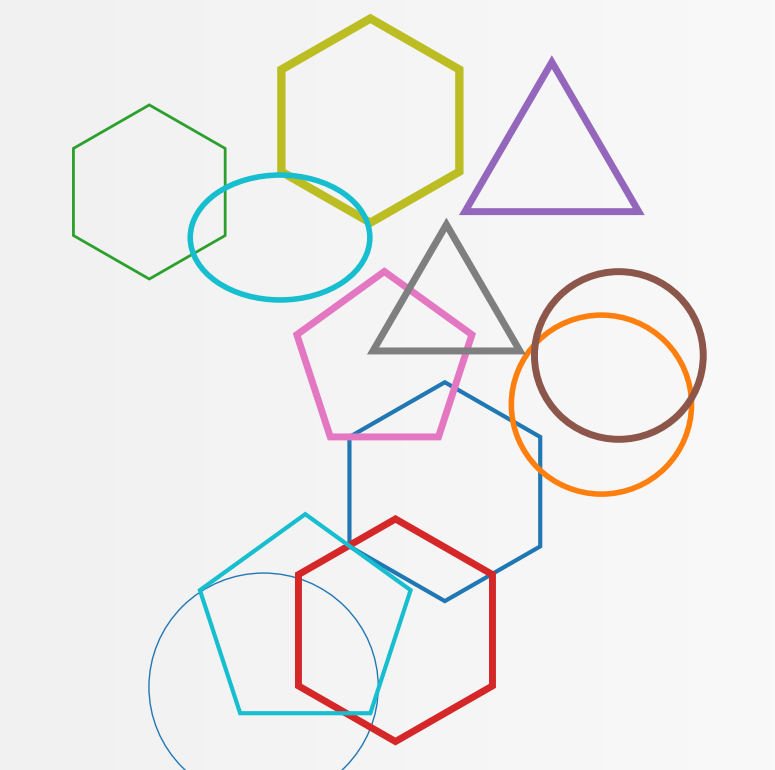[{"shape": "hexagon", "thickness": 1.5, "radius": 0.71, "center": [0.574, 0.361]}, {"shape": "circle", "thickness": 0.5, "radius": 0.74, "center": [0.34, 0.108]}, {"shape": "circle", "thickness": 2, "radius": 0.58, "center": [0.776, 0.475]}, {"shape": "hexagon", "thickness": 1, "radius": 0.57, "center": [0.193, 0.751]}, {"shape": "hexagon", "thickness": 2.5, "radius": 0.72, "center": [0.51, 0.182]}, {"shape": "triangle", "thickness": 2.5, "radius": 0.65, "center": [0.712, 0.79]}, {"shape": "circle", "thickness": 2.5, "radius": 0.54, "center": [0.799, 0.538]}, {"shape": "pentagon", "thickness": 2.5, "radius": 0.59, "center": [0.496, 0.529]}, {"shape": "triangle", "thickness": 2.5, "radius": 0.55, "center": [0.576, 0.599]}, {"shape": "hexagon", "thickness": 3, "radius": 0.66, "center": [0.478, 0.843]}, {"shape": "oval", "thickness": 2, "radius": 0.58, "center": [0.361, 0.692]}, {"shape": "pentagon", "thickness": 1.5, "radius": 0.71, "center": [0.394, 0.189]}]